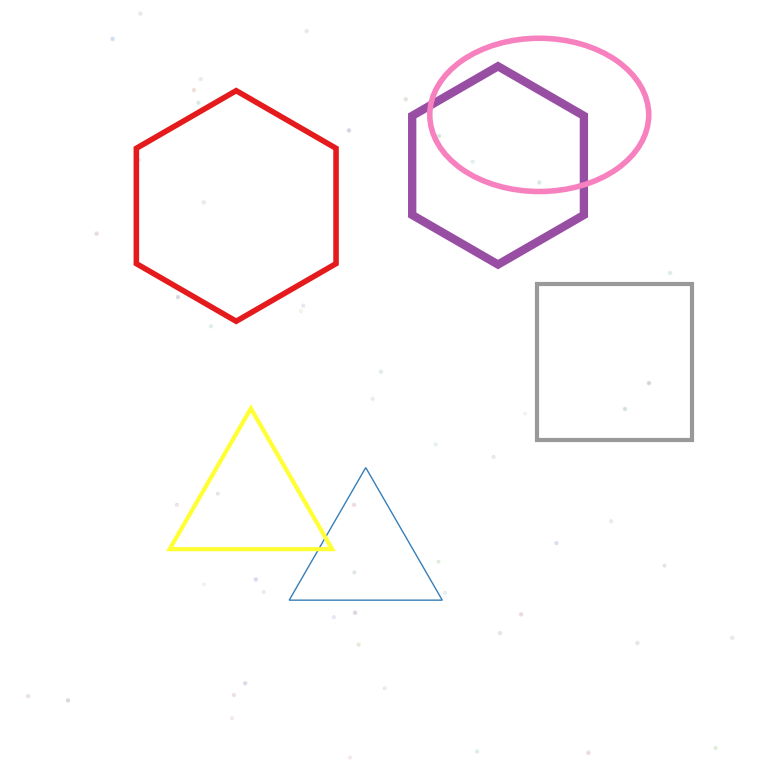[{"shape": "hexagon", "thickness": 2, "radius": 0.75, "center": [0.307, 0.733]}, {"shape": "triangle", "thickness": 0.5, "radius": 0.57, "center": [0.475, 0.278]}, {"shape": "hexagon", "thickness": 3, "radius": 0.64, "center": [0.647, 0.785]}, {"shape": "triangle", "thickness": 1.5, "radius": 0.61, "center": [0.326, 0.348]}, {"shape": "oval", "thickness": 2, "radius": 0.71, "center": [0.7, 0.851]}, {"shape": "square", "thickness": 1.5, "radius": 0.5, "center": [0.798, 0.53]}]